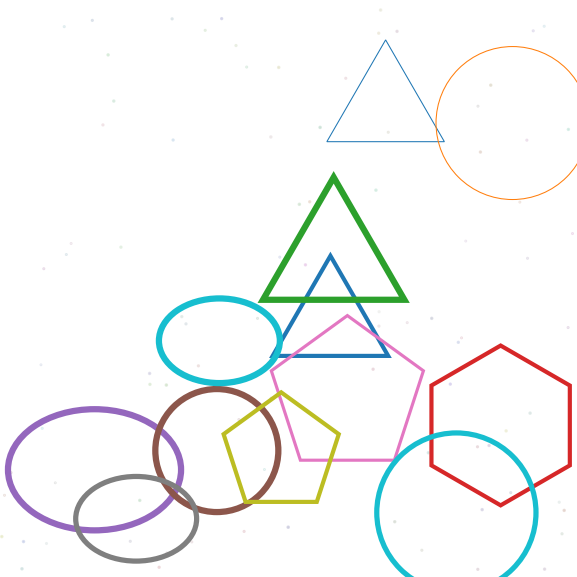[{"shape": "triangle", "thickness": 0.5, "radius": 0.59, "center": [0.668, 0.813]}, {"shape": "triangle", "thickness": 2, "radius": 0.58, "center": [0.572, 0.441]}, {"shape": "circle", "thickness": 0.5, "radius": 0.66, "center": [0.887, 0.786]}, {"shape": "triangle", "thickness": 3, "radius": 0.71, "center": [0.578, 0.551]}, {"shape": "hexagon", "thickness": 2, "radius": 0.69, "center": [0.867, 0.262]}, {"shape": "oval", "thickness": 3, "radius": 0.75, "center": [0.164, 0.186]}, {"shape": "circle", "thickness": 3, "radius": 0.53, "center": [0.375, 0.219]}, {"shape": "pentagon", "thickness": 1.5, "radius": 0.69, "center": [0.602, 0.314]}, {"shape": "oval", "thickness": 2.5, "radius": 0.52, "center": [0.236, 0.101]}, {"shape": "pentagon", "thickness": 2, "radius": 0.52, "center": [0.487, 0.215]}, {"shape": "oval", "thickness": 3, "radius": 0.52, "center": [0.38, 0.409]}, {"shape": "circle", "thickness": 2.5, "radius": 0.69, "center": [0.79, 0.112]}]